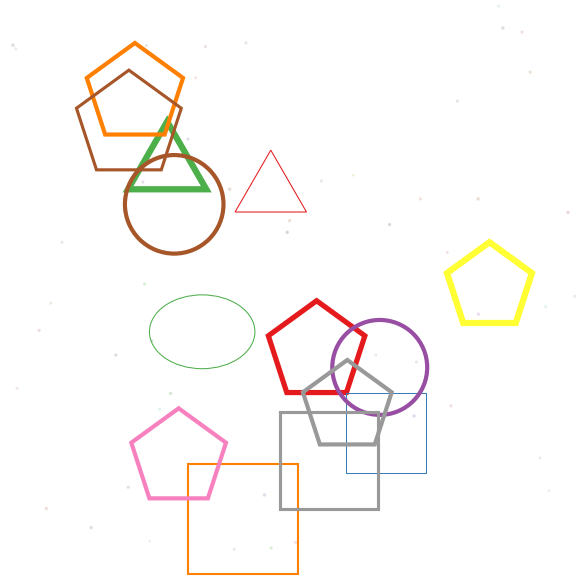[{"shape": "triangle", "thickness": 0.5, "radius": 0.36, "center": [0.469, 0.668]}, {"shape": "pentagon", "thickness": 2.5, "radius": 0.44, "center": [0.548, 0.39]}, {"shape": "square", "thickness": 0.5, "radius": 0.35, "center": [0.669, 0.25]}, {"shape": "triangle", "thickness": 3, "radius": 0.39, "center": [0.289, 0.71]}, {"shape": "oval", "thickness": 0.5, "radius": 0.46, "center": [0.35, 0.425]}, {"shape": "circle", "thickness": 2, "radius": 0.41, "center": [0.658, 0.363]}, {"shape": "pentagon", "thickness": 2, "radius": 0.44, "center": [0.234, 0.837]}, {"shape": "square", "thickness": 1, "radius": 0.48, "center": [0.42, 0.101]}, {"shape": "pentagon", "thickness": 3, "radius": 0.39, "center": [0.848, 0.502]}, {"shape": "circle", "thickness": 2, "radius": 0.43, "center": [0.302, 0.645]}, {"shape": "pentagon", "thickness": 1.5, "radius": 0.48, "center": [0.223, 0.782]}, {"shape": "pentagon", "thickness": 2, "radius": 0.43, "center": [0.309, 0.206]}, {"shape": "square", "thickness": 1.5, "radius": 0.42, "center": [0.57, 0.202]}, {"shape": "pentagon", "thickness": 2, "radius": 0.4, "center": [0.601, 0.295]}]